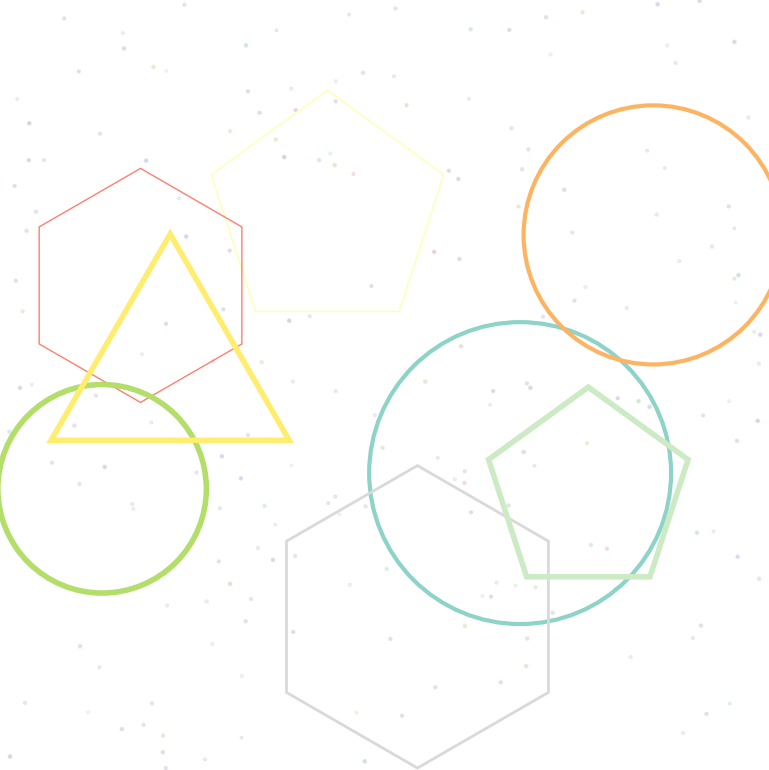[{"shape": "circle", "thickness": 1.5, "radius": 0.98, "center": [0.675, 0.386]}, {"shape": "pentagon", "thickness": 0.5, "radius": 0.79, "center": [0.425, 0.724]}, {"shape": "hexagon", "thickness": 0.5, "radius": 0.76, "center": [0.182, 0.629]}, {"shape": "circle", "thickness": 1.5, "radius": 0.84, "center": [0.848, 0.695]}, {"shape": "circle", "thickness": 2, "radius": 0.68, "center": [0.133, 0.365]}, {"shape": "hexagon", "thickness": 1, "radius": 0.98, "center": [0.542, 0.199]}, {"shape": "pentagon", "thickness": 2, "radius": 0.68, "center": [0.764, 0.361]}, {"shape": "triangle", "thickness": 2, "radius": 0.89, "center": [0.221, 0.517]}]